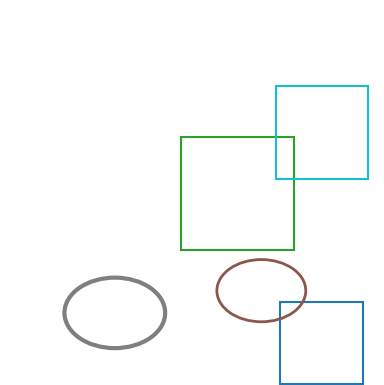[{"shape": "square", "thickness": 1.5, "radius": 0.54, "center": [0.834, 0.109]}, {"shape": "square", "thickness": 1.5, "radius": 0.74, "center": [0.617, 0.497]}, {"shape": "oval", "thickness": 2, "radius": 0.58, "center": [0.679, 0.245]}, {"shape": "oval", "thickness": 3, "radius": 0.65, "center": [0.298, 0.187]}, {"shape": "square", "thickness": 1.5, "radius": 0.6, "center": [0.836, 0.657]}]